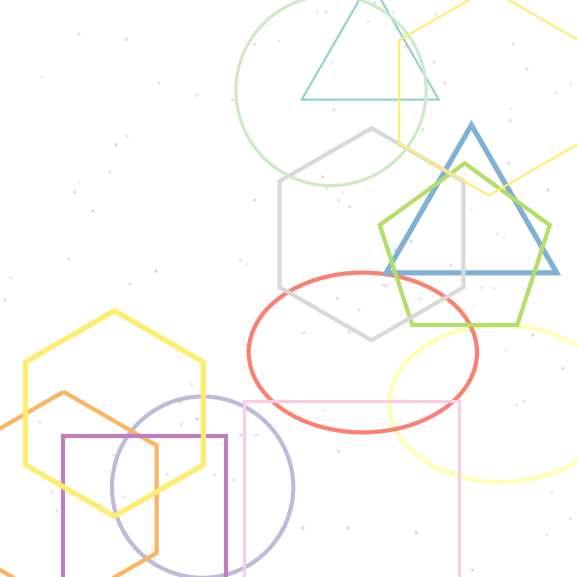[{"shape": "triangle", "thickness": 1, "radius": 0.68, "center": [0.641, 0.895]}, {"shape": "oval", "thickness": 2, "radius": 0.97, "center": [0.868, 0.3]}, {"shape": "circle", "thickness": 2, "radius": 0.79, "center": [0.351, 0.156]}, {"shape": "oval", "thickness": 2, "radius": 0.99, "center": [0.628, 0.389]}, {"shape": "triangle", "thickness": 2.5, "radius": 0.85, "center": [0.816, 0.612]}, {"shape": "hexagon", "thickness": 2, "radius": 0.93, "center": [0.11, 0.135]}, {"shape": "pentagon", "thickness": 2, "radius": 0.77, "center": [0.805, 0.562]}, {"shape": "square", "thickness": 1.5, "radius": 0.93, "center": [0.608, 0.118]}, {"shape": "hexagon", "thickness": 2, "radius": 0.92, "center": [0.643, 0.594]}, {"shape": "square", "thickness": 2, "radius": 0.71, "center": [0.25, 0.102]}, {"shape": "circle", "thickness": 1.5, "radius": 0.82, "center": [0.573, 0.842]}, {"shape": "hexagon", "thickness": 2.5, "radius": 0.89, "center": [0.198, 0.283]}, {"shape": "hexagon", "thickness": 1, "radius": 0.9, "center": [0.846, 0.84]}]